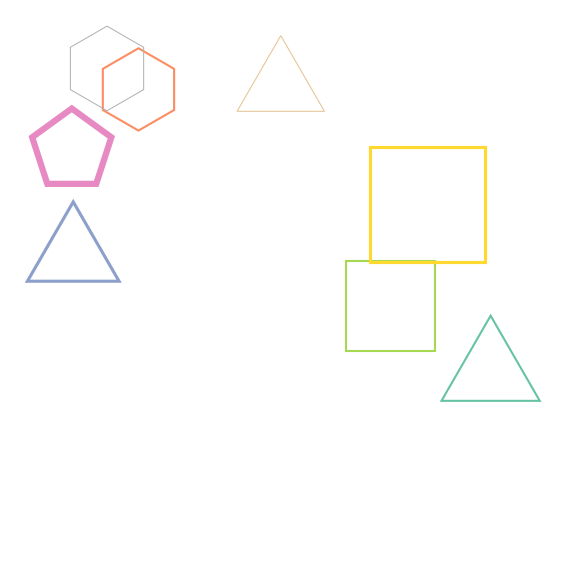[{"shape": "triangle", "thickness": 1, "radius": 0.49, "center": [0.85, 0.354]}, {"shape": "hexagon", "thickness": 1, "radius": 0.36, "center": [0.24, 0.844]}, {"shape": "triangle", "thickness": 1.5, "radius": 0.46, "center": [0.127, 0.558]}, {"shape": "pentagon", "thickness": 3, "radius": 0.36, "center": [0.124, 0.739]}, {"shape": "square", "thickness": 1, "radius": 0.39, "center": [0.676, 0.469]}, {"shape": "square", "thickness": 1.5, "radius": 0.5, "center": [0.74, 0.645]}, {"shape": "triangle", "thickness": 0.5, "radius": 0.44, "center": [0.486, 0.85]}, {"shape": "hexagon", "thickness": 0.5, "radius": 0.37, "center": [0.185, 0.881]}]